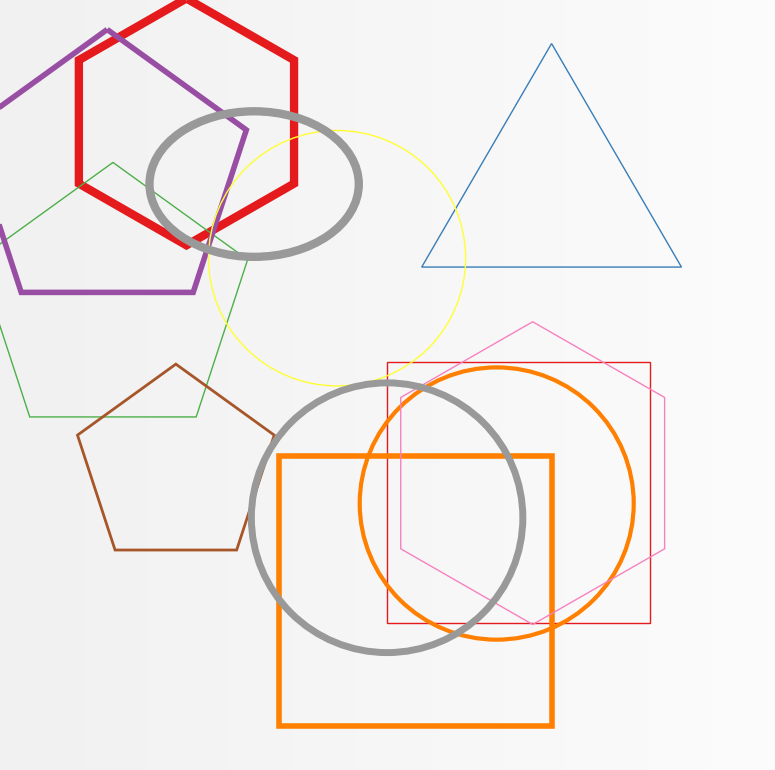[{"shape": "square", "thickness": 0.5, "radius": 0.85, "center": [0.669, 0.36]}, {"shape": "hexagon", "thickness": 3, "radius": 0.8, "center": [0.241, 0.842]}, {"shape": "triangle", "thickness": 0.5, "radius": 0.97, "center": [0.712, 0.75]}, {"shape": "pentagon", "thickness": 0.5, "radius": 0.91, "center": [0.146, 0.606]}, {"shape": "pentagon", "thickness": 2, "radius": 0.94, "center": [0.138, 0.773]}, {"shape": "circle", "thickness": 1.5, "radius": 0.88, "center": [0.641, 0.346]}, {"shape": "square", "thickness": 2, "radius": 0.88, "center": [0.536, 0.233]}, {"shape": "circle", "thickness": 0.5, "radius": 0.83, "center": [0.435, 0.665]}, {"shape": "pentagon", "thickness": 1, "radius": 0.67, "center": [0.227, 0.394]}, {"shape": "hexagon", "thickness": 0.5, "radius": 0.98, "center": [0.687, 0.386]}, {"shape": "oval", "thickness": 3, "radius": 0.68, "center": [0.328, 0.761]}, {"shape": "circle", "thickness": 2.5, "radius": 0.88, "center": [0.499, 0.328]}]